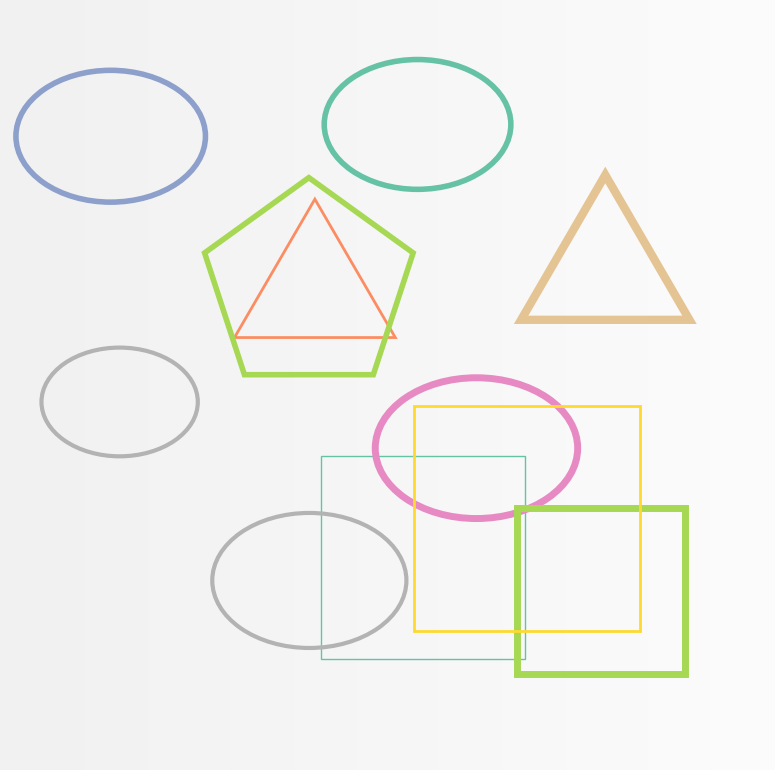[{"shape": "square", "thickness": 0.5, "radius": 0.66, "center": [0.546, 0.276]}, {"shape": "oval", "thickness": 2, "radius": 0.6, "center": [0.539, 0.838]}, {"shape": "triangle", "thickness": 1, "radius": 0.6, "center": [0.406, 0.622]}, {"shape": "oval", "thickness": 2, "radius": 0.61, "center": [0.143, 0.823]}, {"shape": "oval", "thickness": 2.5, "radius": 0.65, "center": [0.615, 0.418]}, {"shape": "square", "thickness": 2.5, "radius": 0.54, "center": [0.775, 0.232]}, {"shape": "pentagon", "thickness": 2, "radius": 0.71, "center": [0.399, 0.628]}, {"shape": "square", "thickness": 1, "radius": 0.73, "center": [0.68, 0.327]}, {"shape": "triangle", "thickness": 3, "radius": 0.63, "center": [0.781, 0.647]}, {"shape": "oval", "thickness": 1.5, "radius": 0.63, "center": [0.399, 0.246]}, {"shape": "oval", "thickness": 1.5, "radius": 0.5, "center": [0.154, 0.478]}]